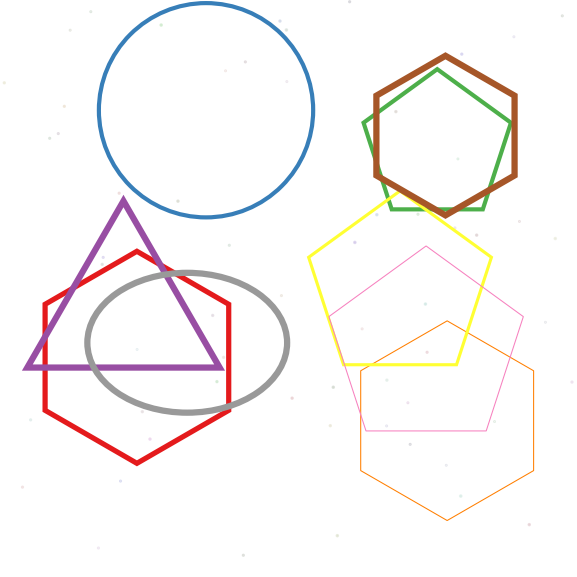[{"shape": "hexagon", "thickness": 2.5, "radius": 0.92, "center": [0.237, 0.38]}, {"shape": "circle", "thickness": 2, "radius": 0.93, "center": [0.357, 0.808]}, {"shape": "pentagon", "thickness": 2, "radius": 0.67, "center": [0.757, 0.745]}, {"shape": "triangle", "thickness": 3, "radius": 0.96, "center": [0.214, 0.459]}, {"shape": "hexagon", "thickness": 0.5, "radius": 0.86, "center": [0.774, 0.271]}, {"shape": "pentagon", "thickness": 1.5, "radius": 0.83, "center": [0.693, 0.502]}, {"shape": "hexagon", "thickness": 3, "radius": 0.69, "center": [0.771, 0.764]}, {"shape": "pentagon", "thickness": 0.5, "radius": 0.89, "center": [0.738, 0.396]}, {"shape": "oval", "thickness": 3, "radius": 0.86, "center": [0.324, 0.406]}]